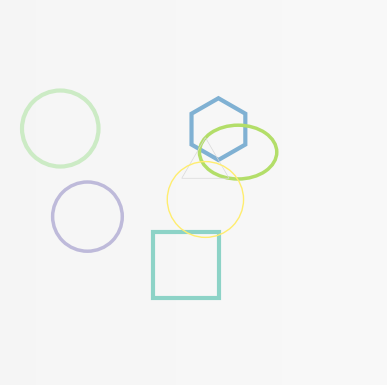[{"shape": "square", "thickness": 3, "radius": 0.43, "center": [0.48, 0.311]}, {"shape": "circle", "thickness": 2.5, "radius": 0.45, "center": [0.226, 0.437]}, {"shape": "hexagon", "thickness": 3, "radius": 0.4, "center": [0.564, 0.665]}, {"shape": "oval", "thickness": 2.5, "radius": 0.5, "center": [0.614, 0.605]}, {"shape": "triangle", "thickness": 0.5, "radius": 0.35, "center": [0.53, 0.572]}, {"shape": "circle", "thickness": 3, "radius": 0.49, "center": [0.156, 0.666]}, {"shape": "circle", "thickness": 1, "radius": 0.49, "center": [0.53, 0.482]}]